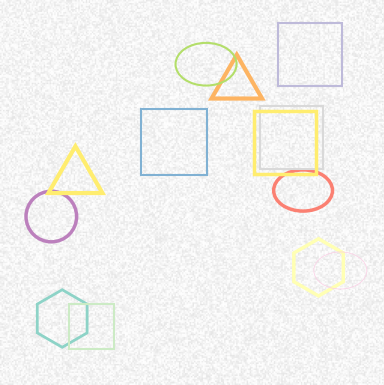[{"shape": "hexagon", "thickness": 2, "radius": 0.37, "center": [0.162, 0.173]}, {"shape": "hexagon", "thickness": 2.5, "radius": 0.37, "center": [0.827, 0.306]}, {"shape": "square", "thickness": 1.5, "radius": 0.41, "center": [0.805, 0.859]}, {"shape": "oval", "thickness": 2.5, "radius": 0.38, "center": [0.787, 0.505]}, {"shape": "square", "thickness": 1.5, "radius": 0.43, "center": [0.451, 0.63]}, {"shape": "triangle", "thickness": 3, "radius": 0.38, "center": [0.615, 0.782]}, {"shape": "oval", "thickness": 1.5, "radius": 0.4, "center": [0.535, 0.833]}, {"shape": "oval", "thickness": 0.5, "radius": 0.34, "center": [0.884, 0.297]}, {"shape": "square", "thickness": 1.5, "radius": 0.41, "center": [0.756, 0.642]}, {"shape": "circle", "thickness": 2.5, "radius": 0.33, "center": [0.133, 0.438]}, {"shape": "square", "thickness": 1.5, "radius": 0.29, "center": [0.237, 0.151]}, {"shape": "square", "thickness": 2.5, "radius": 0.41, "center": [0.741, 0.629]}, {"shape": "triangle", "thickness": 3, "radius": 0.41, "center": [0.196, 0.539]}]